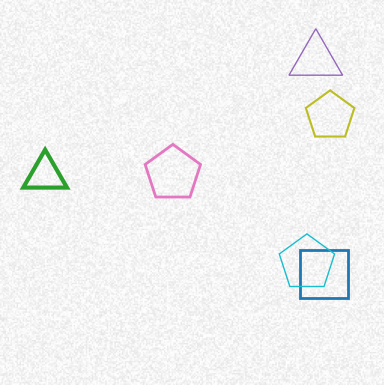[{"shape": "square", "thickness": 2, "radius": 0.31, "center": [0.841, 0.288]}, {"shape": "triangle", "thickness": 3, "radius": 0.33, "center": [0.117, 0.546]}, {"shape": "triangle", "thickness": 1, "radius": 0.4, "center": [0.82, 0.845]}, {"shape": "pentagon", "thickness": 2, "radius": 0.38, "center": [0.449, 0.549]}, {"shape": "pentagon", "thickness": 1.5, "radius": 0.33, "center": [0.857, 0.699]}, {"shape": "pentagon", "thickness": 1, "radius": 0.38, "center": [0.797, 0.317]}]